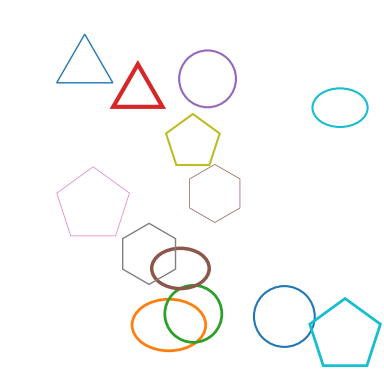[{"shape": "triangle", "thickness": 1, "radius": 0.42, "center": [0.22, 0.827]}, {"shape": "circle", "thickness": 1.5, "radius": 0.39, "center": [0.739, 0.178]}, {"shape": "oval", "thickness": 2, "radius": 0.48, "center": [0.439, 0.156]}, {"shape": "circle", "thickness": 2, "radius": 0.37, "center": [0.502, 0.185]}, {"shape": "triangle", "thickness": 3, "radius": 0.37, "center": [0.358, 0.759]}, {"shape": "circle", "thickness": 1.5, "radius": 0.37, "center": [0.539, 0.795]}, {"shape": "oval", "thickness": 2.5, "radius": 0.37, "center": [0.469, 0.303]}, {"shape": "hexagon", "thickness": 0.5, "radius": 0.38, "center": [0.558, 0.498]}, {"shape": "pentagon", "thickness": 0.5, "radius": 0.5, "center": [0.242, 0.468]}, {"shape": "hexagon", "thickness": 1, "radius": 0.4, "center": [0.387, 0.341]}, {"shape": "pentagon", "thickness": 1.5, "radius": 0.37, "center": [0.501, 0.631]}, {"shape": "pentagon", "thickness": 2, "radius": 0.48, "center": [0.896, 0.128]}, {"shape": "oval", "thickness": 1.5, "radius": 0.36, "center": [0.883, 0.72]}]